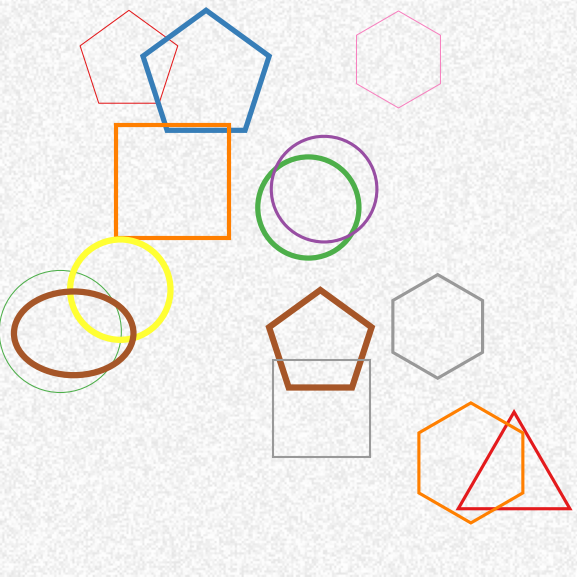[{"shape": "triangle", "thickness": 1.5, "radius": 0.56, "center": [0.89, 0.174]}, {"shape": "pentagon", "thickness": 0.5, "radius": 0.44, "center": [0.223, 0.892]}, {"shape": "pentagon", "thickness": 2.5, "radius": 0.57, "center": [0.357, 0.866]}, {"shape": "circle", "thickness": 2.5, "radius": 0.44, "center": [0.534, 0.64]}, {"shape": "circle", "thickness": 0.5, "radius": 0.53, "center": [0.104, 0.425]}, {"shape": "circle", "thickness": 1.5, "radius": 0.46, "center": [0.561, 0.672]}, {"shape": "square", "thickness": 2, "radius": 0.49, "center": [0.299, 0.685]}, {"shape": "hexagon", "thickness": 1.5, "radius": 0.52, "center": [0.815, 0.198]}, {"shape": "circle", "thickness": 3, "radius": 0.43, "center": [0.208, 0.498]}, {"shape": "oval", "thickness": 3, "radius": 0.52, "center": [0.128, 0.422]}, {"shape": "pentagon", "thickness": 3, "radius": 0.47, "center": [0.555, 0.404]}, {"shape": "hexagon", "thickness": 0.5, "radius": 0.42, "center": [0.69, 0.896]}, {"shape": "hexagon", "thickness": 1.5, "radius": 0.45, "center": [0.758, 0.434]}, {"shape": "square", "thickness": 1, "radius": 0.42, "center": [0.557, 0.292]}]